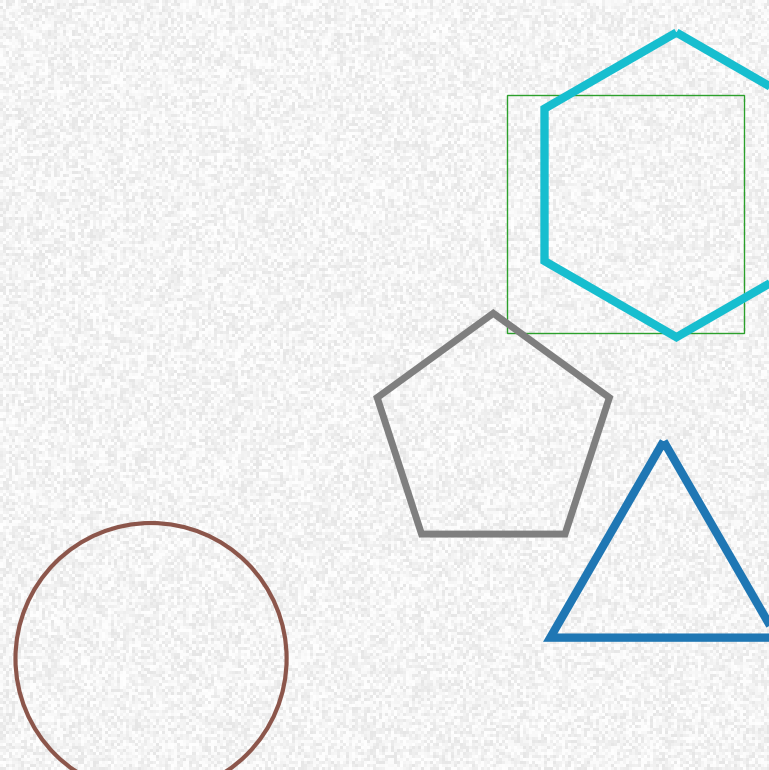[{"shape": "triangle", "thickness": 3, "radius": 0.85, "center": [0.862, 0.257]}, {"shape": "square", "thickness": 0.5, "radius": 0.77, "center": [0.812, 0.722]}, {"shape": "circle", "thickness": 1.5, "radius": 0.88, "center": [0.196, 0.145]}, {"shape": "pentagon", "thickness": 2.5, "radius": 0.79, "center": [0.641, 0.435]}, {"shape": "hexagon", "thickness": 3, "radius": 0.99, "center": [0.879, 0.76]}]